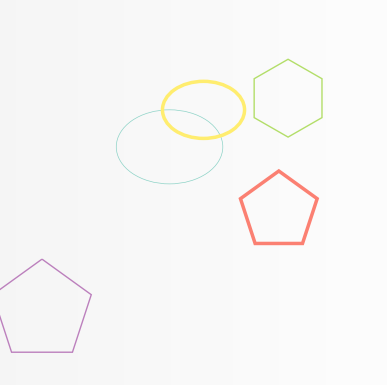[{"shape": "oval", "thickness": 0.5, "radius": 0.69, "center": [0.438, 0.619]}, {"shape": "pentagon", "thickness": 2.5, "radius": 0.52, "center": [0.72, 0.452]}, {"shape": "hexagon", "thickness": 1, "radius": 0.51, "center": [0.743, 0.745]}, {"shape": "pentagon", "thickness": 1, "radius": 0.67, "center": [0.108, 0.193]}, {"shape": "oval", "thickness": 2.5, "radius": 0.53, "center": [0.525, 0.715]}]